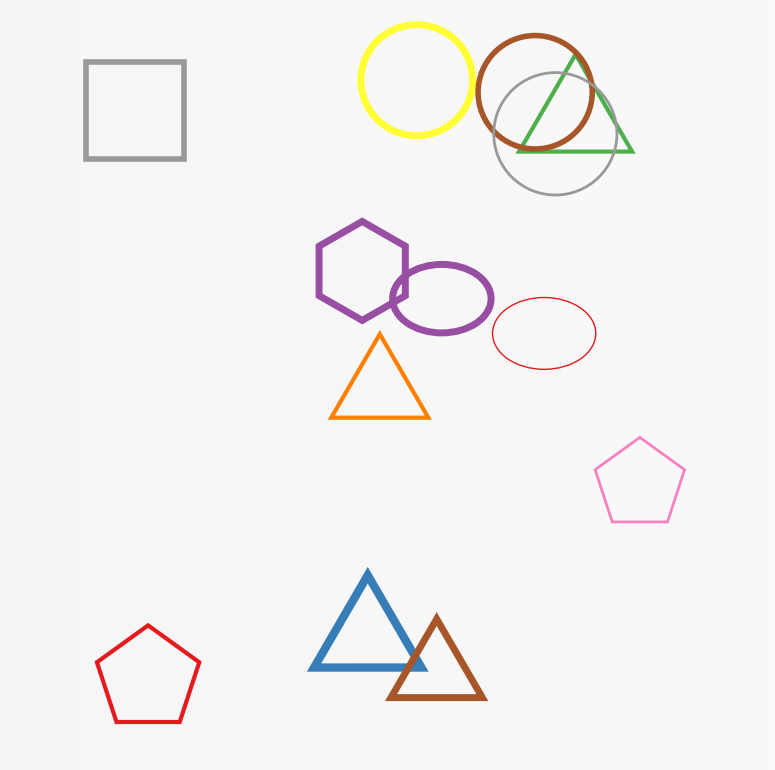[{"shape": "oval", "thickness": 0.5, "radius": 0.33, "center": [0.702, 0.567]}, {"shape": "pentagon", "thickness": 1.5, "radius": 0.35, "center": [0.191, 0.118]}, {"shape": "triangle", "thickness": 3, "radius": 0.4, "center": [0.475, 0.173]}, {"shape": "triangle", "thickness": 1.5, "radius": 0.42, "center": [0.743, 0.845]}, {"shape": "oval", "thickness": 2.5, "radius": 0.32, "center": [0.57, 0.612]}, {"shape": "hexagon", "thickness": 2.5, "radius": 0.32, "center": [0.467, 0.648]}, {"shape": "triangle", "thickness": 1.5, "radius": 0.36, "center": [0.49, 0.494]}, {"shape": "circle", "thickness": 2.5, "radius": 0.36, "center": [0.538, 0.896]}, {"shape": "circle", "thickness": 2, "radius": 0.37, "center": [0.691, 0.88]}, {"shape": "triangle", "thickness": 2.5, "radius": 0.34, "center": [0.563, 0.128]}, {"shape": "pentagon", "thickness": 1, "radius": 0.3, "center": [0.826, 0.371]}, {"shape": "square", "thickness": 2, "radius": 0.32, "center": [0.174, 0.857]}, {"shape": "circle", "thickness": 1, "radius": 0.4, "center": [0.717, 0.826]}]